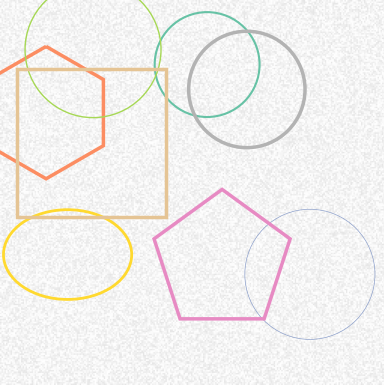[{"shape": "circle", "thickness": 1.5, "radius": 0.68, "center": [0.538, 0.832]}, {"shape": "hexagon", "thickness": 2.5, "radius": 0.86, "center": [0.12, 0.708]}, {"shape": "circle", "thickness": 0.5, "radius": 0.85, "center": [0.805, 0.287]}, {"shape": "pentagon", "thickness": 2.5, "radius": 0.93, "center": [0.577, 0.322]}, {"shape": "circle", "thickness": 1, "radius": 0.88, "center": [0.242, 0.871]}, {"shape": "oval", "thickness": 2, "radius": 0.83, "center": [0.176, 0.339]}, {"shape": "square", "thickness": 2.5, "radius": 0.96, "center": [0.237, 0.628]}, {"shape": "circle", "thickness": 2.5, "radius": 0.76, "center": [0.641, 0.768]}]